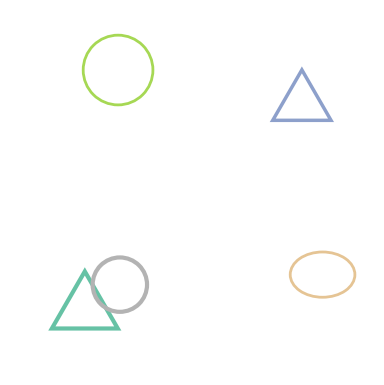[{"shape": "triangle", "thickness": 3, "radius": 0.49, "center": [0.22, 0.196]}, {"shape": "triangle", "thickness": 2.5, "radius": 0.44, "center": [0.784, 0.731]}, {"shape": "circle", "thickness": 2, "radius": 0.45, "center": [0.307, 0.818]}, {"shape": "oval", "thickness": 2, "radius": 0.42, "center": [0.838, 0.287]}, {"shape": "circle", "thickness": 3, "radius": 0.35, "center": [0.311, 0.261]}]